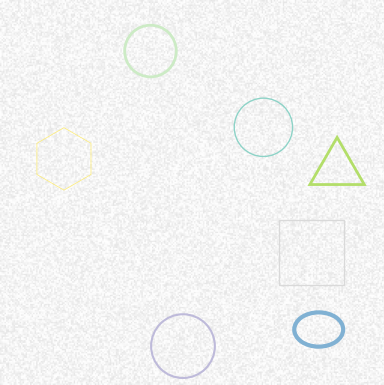[{"shape": "circle", "thickness": 1, "radius": 0.38, "center": [0.684, 0.669]}, {"shape": "circle", "thickness": 1.5, "radius": 0.41, "center": [0.475, 0.101]}, {"shape": "oval", "thickness": 3, "radius": 0.32, "center": [0.828, 0.144]}, {"shape": "triangle", "thickness": 2, "radius": 0.41, "center": [0.876, 0.561]}, {"shape": "square", "thickness": 1, "radius": 0.43, "center": [0.809, 0.344]}, {"shape": "circle", "thickness": 2, "radius": 0.34, "center": [0.391, 0.867]}, {"shape": "hexagon", "thickness": 0.5, "radius": 0.41, "center": [0.166, 0.587]}]